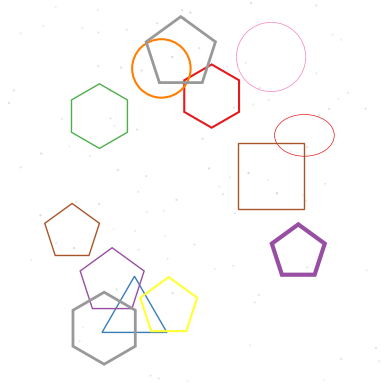[{"shape": "oval", "thickness": 0.5, "radius": 0.39, "center": [0.791, 0.648]}, {"shape": "hexagon", "thickness": 1.5, "radius": 0.41, "center": [0.55, 0.75]}, {"shape": "triangle", "thickness": 1, "radius": 0.49, "center": [0.349, 0.185]}, {"shape": "hexagon", "thickness": 1, "radius": 0.42, "center": [0.258, 0.698]}, {"shape": "pentagon", "thickness": 1, "radius": 0.44, "center": [0.291, 0.269]}, {"shape": "pentagon", "thickness": 3, "radius": 0.36, "center": [0.775, 0.345]}, {"shape": "circle", "thickness": 1.5, "radius": 0.38, "center": [0.419, 0.822]}, {"shape": "pentagon", "thickness": 1.5, "radius": 0.39, "center": [0.438, 0.203]}, {"shape": "pentagon", "thickness": 1, "radius": 0.37, "center": [0.187, 0.397]}, {"shape": "square", "thickness": 1, "radius": 0.43, "center": [0.704, 0.543]}, {"shape": "circle", "thickness": 0.5, "radius": 0.45, "center": [0.704, 0.852]}, {"shape": "hexagon", "thickness": 2, "radius": 0.47, "center": [0.27, 0.147]}, {"shape": "pentagon", "thickness": 2, "radius": 0.47, "center": [0.47, 0.862]}]